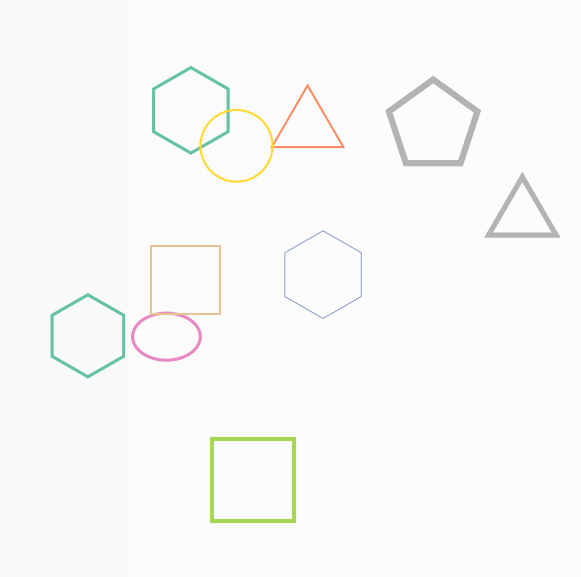[{"shape": "hexagon", "thickness": 1.5, "radius": 0.37, "center": [0.328, 0.808]}, {"shape": "hexagon", "thickness": 1.5, "radius": 0.36, "center": [0.151, 0.418]}, {"shape": "triangle", "thickness": 1, "radius": 0.36, "center": [0.529, 0.78]}, {"shape": "hexagon", "thickness": 0.5, "radius": 0.38, "center": [0.556, 0.524]}, {"shape": "oval", "thickness": 1.5, "radius": 0.29, "center": [0.286, 0.416]}, {"shape": "square", "thickness": 2, "radius": 0.35, "center": [0.435, 0.168]}, {"shape": "circle", "thickness": 1, "radius": 0.31, "center": [0.407, 0.747]}, {"shape": "square", "thickness": 1, "radius": 0.29, "center": [0.32, 0.514]}, {"shape": "pentagon", "thickness": 3, "radius": 0.4, "center": [0.745, 0.781]}, {"shape": "triangle", "thickness": 2.5, "radius": 0.34, "center": [0.899, 0.626]}]